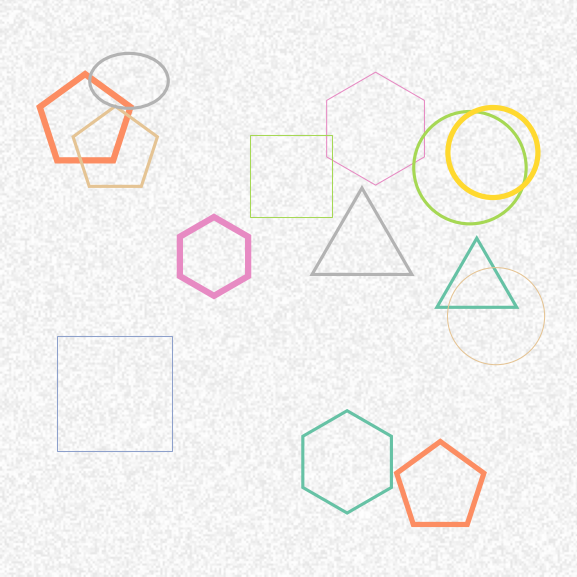[{"shape": "hexagon", "thickness": 1.5, "radius": 0.44, "center": [0.601, 0.199]}, {"shape": "triangle", "thickness": 1.5, "radius": 0.4, "center": [0.826, 0.507]}, {"shape": "pentagon", "thickness": 3, "radius": 0.41, "center": [0.147, 0.788]}, {"shape": "pentagon", "thickness": 2.5, "radius": 0.4, "center": [0.762, 0.155]}, {"shape": "square", "thickness": 0.5, "radius": 0.5, "center": [0.198, 0.318]}, {"shape": "hexagon", "thickness": 0.5, "radius": 0.49, "center": [0.65, 0.776]}, {"shape": "hexagon", "thickness": 3, "radius": 0.34, "center": [0.371, 0.555]}, {"shape": "square", "thickness": 0.5, "radius": 0.35, "center": [0.504, 0.694]}, {"shape": "circle", "thickness": 1.5, "radius": 0.49, "center": [0.814, 0.709]}, {"shape": "circle", "thickness": 2.5, "radius": 0.39, "center": [0.854, 0.735]}, {"shape": "circle", "thickness": 0.5, "radius": 0.42, "center": [0.859, 0.452]}, {"shape": "pentagon", "thickness": 1.5, "radius": 0.38, "center": [0.2, 0.739]}, {"shape": "oval", "thickness": 1.5, "radius": 0.34, "center": [0.223, 0.859]}, {"shape": "triangle", "thickness": 1.5, "radius": 0.5, "center": [0.627, 0.574]}]